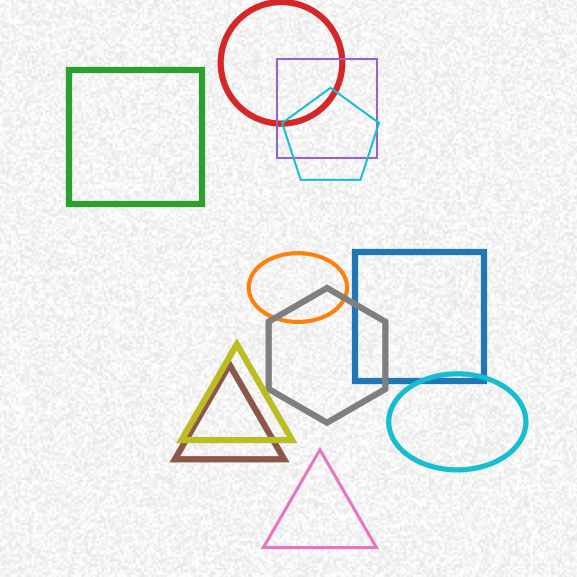[{"shape": "square", "thickness": 3, "radius": 0.56, "center": [0.727, 0.451]}, {"shape": "oval", "thickness": 2, "radius": 0.43, "center": [0.516, 0.501]}, {"shape": "square", "thickness": 3, "radius": 0.58, "center": [0.235, 0.762]}, {"shape": "circle", "thickness": 3, "radius": 0.53, "center": [0.487, 0.89]}, {"shape": "square", "thickness": 1, "radius": 0.43, "center": [0.567, 0.811]}, {"shape": "triangle", "thickness": 3, "radius": 0.55, "center": [0.397, 0.258]}, {"shape": "triangle", "thickness": 1.5, "radius": 0.56, "center": [0.554, 0.107]}, {"shape": "hexagon", "thickness": 3, "radius": 0.58, "center": [0.566, 0.384]}, {"shape": "triangle", "thickness": 3, "radius": 0.55, "center": [0.41, 0.292]}, {"shape": "pentagon", "thickness": 1, "radius": 0.44, "center": [0.572, 0.759]}, {"shape": "oval", "thickness": 2.5, "radius": 0.59, "center": [0.792, 0.269]}]